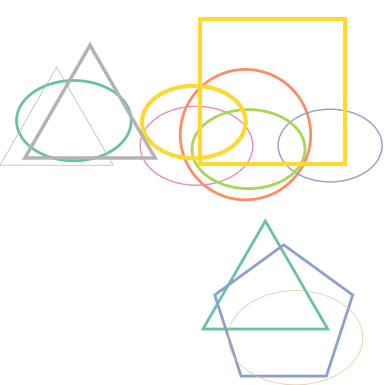[{"shape": "oval", "thickness": 2, "radius": 0.74, "center": [0.192, 0.687]}, {"shape": "triangle", "thickness": 2, "radius": 0.94, "center": [0.689, 0.239]}, {"shape": "circle", "thickness": 2, "radius": 0.85, "center": [0.638, 0.65]}, {"shape": "pentagon", "thickness": 2, "radius": 0.94, "center": [0.737, 0.176]}, {"shape": "oval", "thickness": 1, "radius": 0.67, "center": [0.857, 0.622]}, {"shape": "oval", "thickness": 1, "radius": 0.73, "center": [0.51, 0.621]}, {"shape": "oval", "thickness": 2, "radius": 0.73, "center": [0.645, 0.613]}, {"shape": "oval", "thickness": 3, "radius": 0.67, "center": [0.504, 0.683]}, {"shape": "square", "thickness": 3, "radius": 0.94, "center": [0.707, 0.761]}, {"shape": "oval", "thickness": 0.5, "radius": 0.87, "center": [0.768, 0.123]}, {"shape": "triangle", "thickness": 2.5, "radius": 0.98, "center": [0.234, 0.687]}, {"shape": "triangle", "thickness": 0.5, "radius": 0.85, "center": [0.147, 0.656]}]